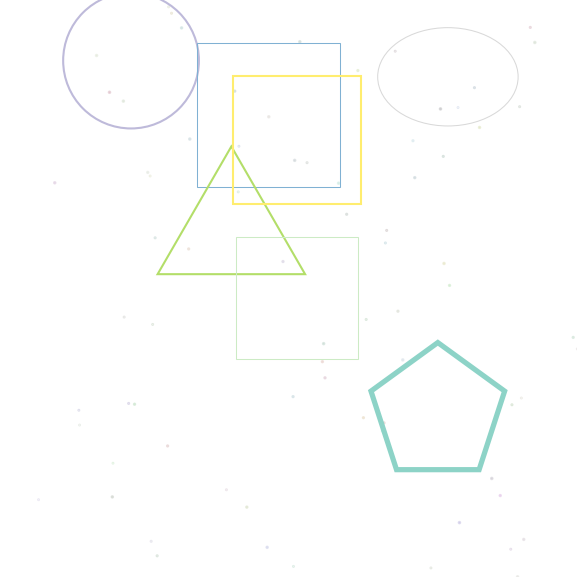[{"shape": "pentagon", "thickness": 2.5, "radius": 0.61, "center": [0.758, 0.284]}, {"shape": "circle", "thickness": 1, "radius": 0.59, "center": [0.227, 0.894]}, {"shape": "square", "thickness": 0.5, "radius": 0.62, "center": [0.465, 0.8]}, {"shape": "triangle", "thickness": 1, "radius": 0.74, "center": [0.401, 0.598]}, {"shape": "oval", "thickness": 0.5, "radius": 0.61, "center": [0.776, 0.866]}, {"shape": "square", "thickness": 0.5, "radius": 0.53, "center": [0.515, 0.482]}, {"shape": "square", "thickness": 1, "radius": 0.56, "center": [0.514, 0.757]}]